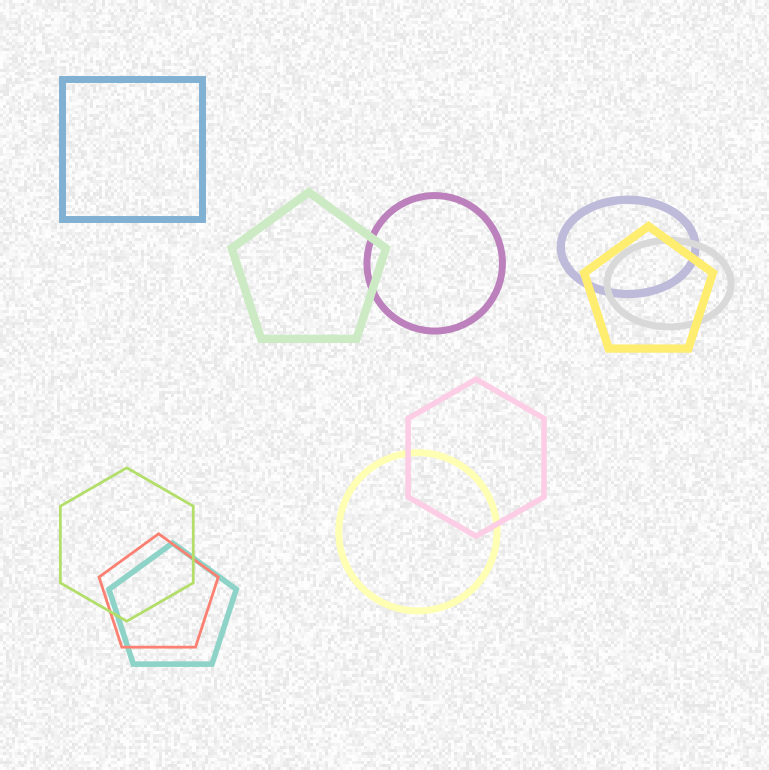[{"shape": "pentagon", "thickness": 2, "radius": 0.43, "center": [0.224, 0.208]}, {"shape": "circle", "thickness": 2.5, "radius": 0.51, "center": [0.543, 0.309]}, {"shape": "oval", "thickness": 3, "radius": 0.44, "center": [0.816, 0.679]}, {"shape": "pentagon", "thickness": 1, "radius": 0.41, "center": [0.206, 0.225]}, {"shape": "square", "thickness": 2.5, "radius": 0.45, "center": [0.171, 0.807]}, {"shape": "hexagon", "thickness": 1, "radius": 0.5, "center": [0.165, 0.293]}, {"shape": "hexagon", "thickness": 2, "radius": 0.51, "center": [0.618, 0.406]}, {"shape": "oval", "thickness": 2.5, "radius": 0.4, "center": [0.869, 0.632]}, {"shape": "circle", "thickness": 2.5, "radius": 0.44, "center": [0.565, 0.658]}, {"shape": "pentagon", "thickness": 3, "radius": 0.53, "center": [0.401, 0.645]}, {"shape": "pentagon", "thickness": 3, "radius": 0.44, "center": [0.842, 0.618]}]